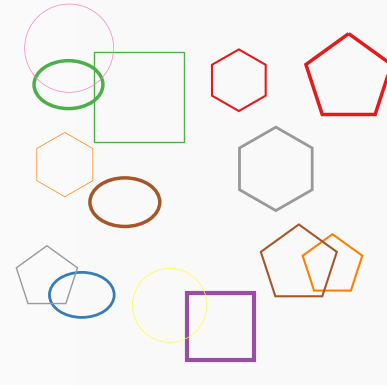[{"shape": "pentagon", "thickness": 2.5, "radius": 0.58, "center": [0.9, 0.797]}, {"shape": "hexagon", "thickness": 1.5, "radius": 0.4, "center": [0.616, 0.792]}, {"shape": "oval", "thickness": 2, "radius": 0.42, "center": [0.211, 0.234]}, {"shape": "square", "thickness": 1, "radius": 0.58, "center": [0.36, 0.748]}, {"shape": "oval", "thickness": 2.5, "radius": 0.44, "center": [0.177, 0.78]}, {"shape": "square", "thickness": 3, "radius": 0.43, "center": [0.569, 0.152]}, {"shape": "hexagon", "thickness": 0.5, "radius": 0.42, "center": [0.167, 0.573]}, {"shape": "pentagon", "thickness": 1.5, "radius": 0.4, "center": [0.858, 0.311]}, {"shape": "circle", "thickness": 0.5, "radius": 0.48, "center": [0.438, 0.207]}, {"shape": "pentagon", "thickness": 1.5, "radius": 0.52, "center": [0.771, 0.314]}, {"shape": "oval", "thickness": 2.5, "radius": 0.45, "center": [0.322, 0.475]}, {"shape": "circle", "thickness": 0.5, "radius": 0.57, "center": [0.178, 0.875]}, {"shape": "hexagon", "thickness": 2, "radius": 0.54, "center": [0.712, 0.561]}, {"shape": "pentagon", "thickness": 1, "radius": 0.41, "center": [0.121, 0.279]}]